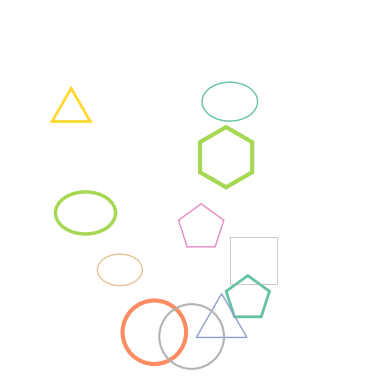[{"shape": "oval", "thickness": 1, "radius": 0.36, "center": [0.597, 0.736]}, {"shape": "pentagon", "thickness": 2, "radius": 0.3, "center": [0.644, 0.225]}, {"shape": "circle", "thickness": 3, "radius": 0.41, "center": [0.401, 0.137]}, {"shape": "triangle", "thickness": 1, "radius": 0.38, "center": [0.576, 0.161]}, {"shape": "pentagon", "thickness": 1, "radius": 0.31, "center": [0.522, 0.409]}, {"shape": "hexagon", "thickness": 3, "radius": 0.39, "center": [0.587, 0.592]}, {"shape": "oval", "thickness": 2.5, "radius": 0.39, "center": [0.222, 0.447]}, {"shape": "triangle", "thickness": 2, "radius": 0.29, "center": [0.185, 0.713]}, {"shape": "oval", "thickness": 1, "radius": 0.29, "center": [0.311, 0.299]}, {"shape": "square", "thickness": 0.5, "radius": 0.3, "center": [0.658, 0.324]}, {"shape": "circle", "thickness": 1.5, "radius": 0.42, "center": [0.498, 0.126]}]